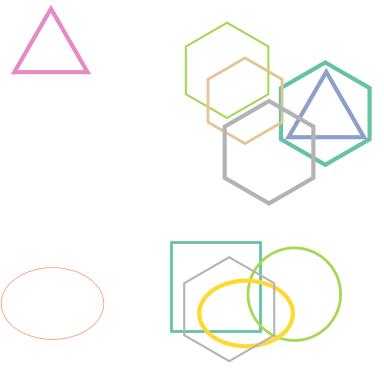[{"shape": "square", "thickness": 2, "radius": 0.58, "center": [0.56, 0.257]}, {"shape": "hexagon", "thickness": 3, "radius": 0.66, "center": [0.845, 0.705]}, {"shape": "oval", "thickness": 0.5, "radius": 0.67, "center": [0.136, 0.212]}, {"shape": "triangle", "thickness": 3, "radius": 0.57, "center": [0.847, 0.7]}, {"shape": "triangle", "thickness": 3, "radius": 0.55, "center": [0.132, 0.868]}, {"shape": "circle", "thickness": 2, "radius": 0.6, "center": [0.764, 0.236]}, {"shape": "hexagon", "thickness": 1.5, "radius": 0.62, "center": [0.59, 0.817]}, {"shape": "oval", "thickness": 3, "radius": 0.61, "center": [0.639, 0.186]}, {"shape": "hexagon", "thickness": 2, "radius": 0.56, "center": [0.636, 0.738]}, {"shape": "hexagon", "thickness": 1.5, "radius": 0.67, "center": [0.595, 0.197]}, {"shape": "hexagon", "thickness": 3, "radius": 0.67, "center": [0.699, 0.605]}]